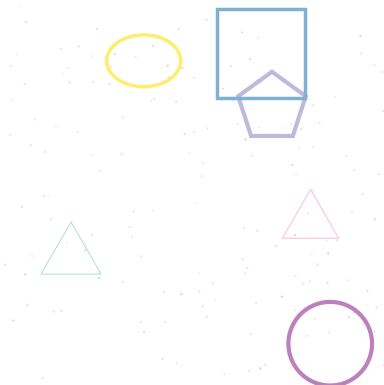[{"shape": "triangle", "thickness": 0.5, "radius": 0.45, "center": [0.185, 0.333]}, {"shape": "pentagon", "thickness": 3, "radius": 0.46, "center": [0.706, 0.721]}, {"shape": "square", "thickness": 2.5, "radius": 0.57, "center": [0.678, 0.861]}, {"shape": "triangle", "thickness": 1, "radius": 0.42, "center": [0.807, 0.423]}, {"shape": "circle", "thickness": 3, "radius": 0.54, "center": [0.858, 0.107]}, {"shape": "oval", "thickness": 2.5, "radius": 0.48, "center": [0.373, 0.842]}]